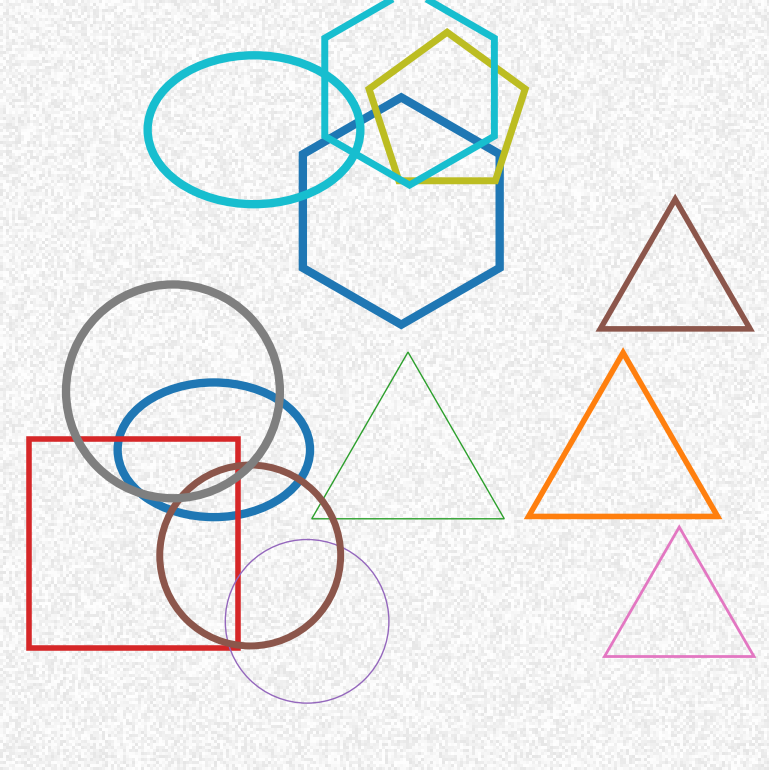[{"shape": "oval", "thickness": 3, "radius": 0.62, "center": [0.278, 0.416]}, {"shape": "hexagon", "thickness": 3, "radius": 0.74, "center": [0.521, 0.726]}, {"shape": "triangle", "thickness": 2, "radius": 0.71, "center": [0.809, 0.4]}, {"shape": "triangle", "thickness": 0.5, "radius": 0.72, "center": [0.53, 0.398]}, {"shape": "square", "thickness": 2, "radius": 0.68, "center": [0.174, 0.294]}, {"shape": "circle", "thickness": 0.5, "radius": 0.53, "center": [0.399, 0.193]}, {"shape": "circle", "thickness": 2.5, "radius": 0.59, "center": [0.325, 0.279]}, {"shape": "triangle", "thickness": 2, "radius": 0.56, "center": [0.877, 0.629]}, {"shape": "triangle", "thickness": 1, "radius": 0.56, "center": [0.882, 0.203]}, {"shape": "circle", "thickness": 3, "radius": 0.69, "center": [0.225, 0.492]}, {"shape": "pentagon", "thickness": 2.5, "radius": 0.53, "center": [0.581, 0.851]}, {"shape": "oval", "thickness": 3, "radius": 0.69, "center": [0.33, 0.832]}, {"shape": "hexagon", "thickness": 2.5, "radius": 0.64, "center": [0.532, 0.887]}]